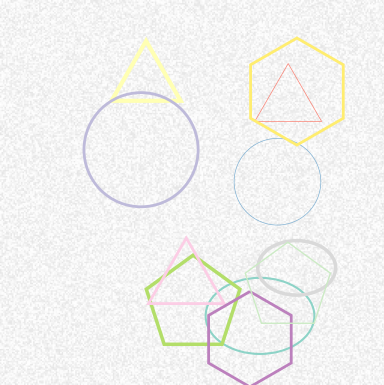[{"shape": "oval", "thickness": 1.5, "radius": 0.71, "center": [0.675, 0.18]}, {"shape": "triangle", "thickness": 3, "radius": 0.52, "center": [0.379, 0.79]}, {"shape": "circle", "thickness": 2, "radius": 0.74, "center": [0.366, 0.611]}, {"shape": "triangle", "thickness": 0.5, "radius": 0.5, "center": [0.749, 0.735]}, {"shape": "circle", "thickness": 0.5, "radius": 0.56, "center": [0.721, 0.528]}, {"shape": "pentagon", "thickness": 2.5, "radius": 0.64, "center": [0.502, 0.209]}, {"shape": "triangle", "thickness": 2, "radius": 0.57, "center": [0.484, 0.268]}, {"shape": "oval", "thickness": 2.5, "radius": 0.51, "center": [0.771, 0.304]}, {"shape": "hexagon", "thickness": 2, "radius": 0.62, "center": [0.649, 0.119]}, {"shape": "pentagon", "thickness": 1, "radius": 0.58, "center": [0.748, 0.254]}, {"shape": "hexagon", "thickness": 2, "radius": 0.69, "center": [0.771, 0.762]}]